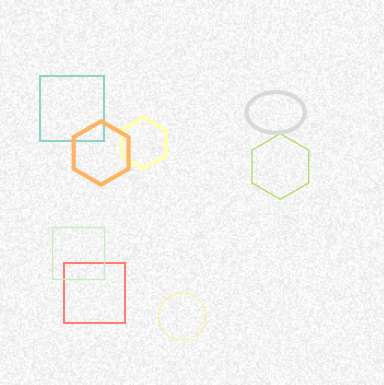[{"shape": "square", "thickness": 1.5, "radius": 0.42, "center": [0.187, 0.718]}, {"shape": "hexagon", "thickness": 3, "radius": 0.33, "center": [0.374, 0.629]}, {"shape": "square", "thickness": 1.5, "radius": 0.39, "center": [0.246, 0.239]}, {"shape": "hexagon", "thickness": 3, "radius": 0.41, "center": [0.263, 0.603]}, {"shape": "hexagon", "thickness": 1, "radius": 0.43, "center": [0.728, 0.567]}, {"shape": "oval", "thickness": 3, "radius": 0.38, "center": [0.716, 0.708]}, {"shape": "square", "thickness": 1, "radius": 0.34, "center": [0.204, 0.343]}, {"shape": "circle", "thickness": 0.5, "radius": 0.31, "center": [0.473, 0.178]}]